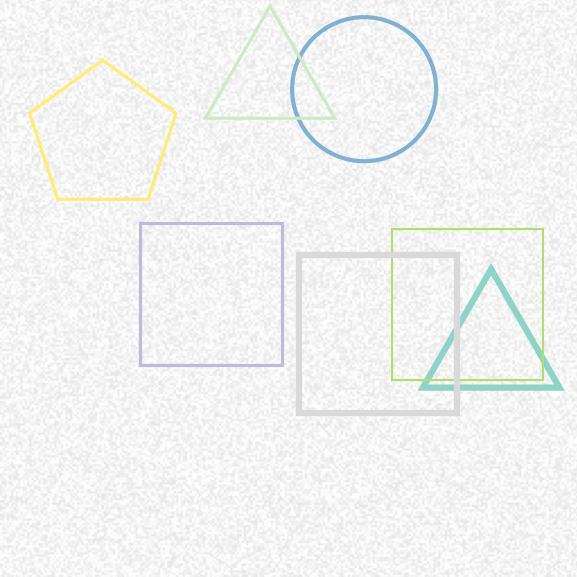[{"shape": "triangle", "thickness": 3, "radius": 0.68, "center": [0.851, 0.396]}, {"shape": "square", "thickness": 1.5, "radius": 0.61, "center": [0.366, 0.49]}, {"shape": "circle", "thickness": 2, "radius": 0.62, "center": [0.631, 0.845]}, {"shape": "square", "thickness": 1, "radius": 0.65, "center": [0.81, 0.472]}, {"shape": "square", "thickness": 3, "radius": 0.68, "center": [0.655, 0.42]}, {"shape": "triangle", "thickness": 1.5, "radius": 0.65, "center": [0.468, 0.859]}, {"shape": "pentagon", "thickness": 1.5, "radius": 0.67, "center": [0.178, 0.762]}]